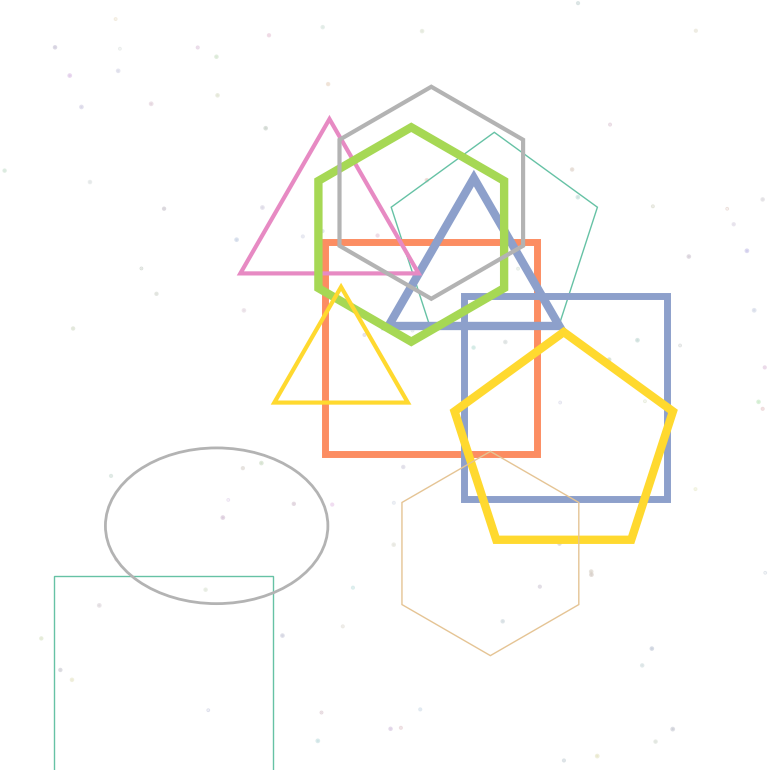[{"shape": "pentagon", "thickness": 0.5, "radius": 0.7, "center": [0.642, 0.687]}, {"shape": "square", "thickness": 0.5, "radius": 0.71, "center": [0.212, 0.11]}, {"shape": "square", "thickness": 2.5, "radius": 0.69, "center": [0.56, 0.548]}, {"shape": "triangle", "thickness": 3, "radius": 0.64, "center": [0.615, 0.641]}, {"shape": "square", "thickness": 2.5, "radius": 0.66, "center": [0.735, 0.484]}, {"shape": "triangle", "thickness": 1.5, "radius": 0.67, "center": [0.428, 0.712]}, {"shape": "hexagon", "thickness": 3, "radius": 0.7, "center": [0.534, 0.695]}, {"shape": "triangle", "thickness": 1.5, "radius": 0.5, "center": [0.443, 0.527]}, {"shape": "pentagon", "thickness": 3, "radius": 0.75, "center": [0.732, 0.42]}, {"shape": "hexagon", "thickness": 0.5, "radius": 0.66, "center": [0.637, 0.281]}, {"shape": "oval", "thickness": 1, "radius": 0.72, "center": [0.281, 0.317]}, {"shape": "hexagon", "thickness": 1.5, "radius": 0.69, "center": [0.56, 0.75]}]